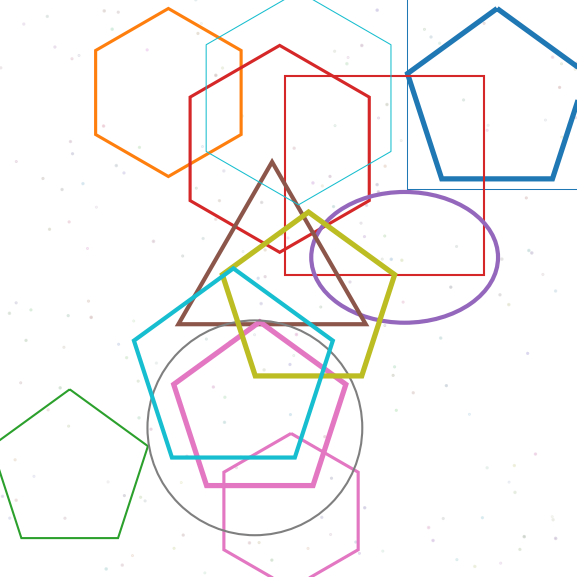[{"shape": "square", "thickness": 0.5, "radius": 0.97, "center": [0.899, 0.866]}, {"shape": "pentagon", "thickness": 2.5, "radius": 0.82, "center": [0.861, 0.821]}, {"shape": "hexagon", "thickness": 1.5, "radius": 0.73, "center": [0.292, 0.839]}, {"shape": "pentagon", "thickness": 1, "radius": 0.71, "center": [0.121, 0.183]}, {"shape": "square", "thickness": 1, "radius": 0.86, "center": [0.666, 0.695]}, {"shape": "hexagon", "thickness": 1.5, "radius": 0.9, "center": [0.484, 0.741]}, {"shape": "oval", "thickness": 2, "radius": 0.81, "center": [0.701, 0.554]}, {"shape": "triangle", "thickness": 2, "radius": 0.94, "center": [0.471, 0.531]}, {"shape": "pentagon", "thickness": 2.5, "radius": 0.78, "center": [0.45, 0.285]}, {"shape": "hexagon", "thickness": 1.5, "radius": 0.67, "center": [0.504, 0.114]}, {"shape": "circle", "thickness": 1, "radius": 0.93, "center": [0.441, 0.258]}, {"shape": "pentagon", "thickness": 2.5, "radius": 0.78, "center": [0.534, 0.475]}, {"shape": "hexagon", "thickness": 0.5, "radius": 0.92, "center": [0.517, 0.829]}, {"shape": "pentagon", "thickness": 2, "radius": 0.91, "center": [0.404, 0.353]}]